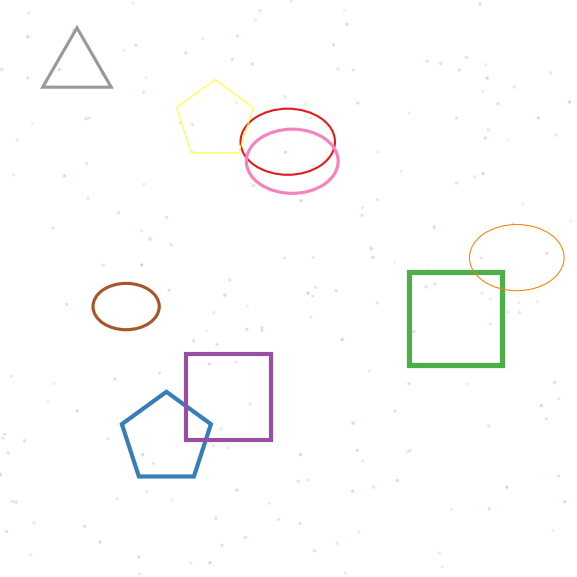[{"shape": "oval", "thickness": 1, "radius": 0.41, "center": [0.498, 0.754]}, {"shape": "pentagon", "thickness": 2, "radius": 0.41, "center": [0.288, 0.24]}, {"shape": "square", "thickness": 2.5, "radius": 0.41, "center": [0.789, 0.447]}, {"shape": "square", "thickness": 2, "radius": 0.37, "center": [0.396, 0.312]}, {"shape": "oval", "thickness": 0.5, "radius": 0.41, "center": [0.895, 0.553]}, {"shape": "pentagon", "thickness": 0.5, "radius": 0.35, "center": [0.372, 0.791]}, {"shape": "oval", "thickness": 1.5, "radius": 0.29, "center": [0.218, 0.468]}, {"shape": "oval", "thickness": 1.5, "radius": 0.4, "center": [0.506, 0.72]}, {"shape": "triangle", "thickness": 1.5, "radius": 0.34, "center": [0.133, 0.882]}]